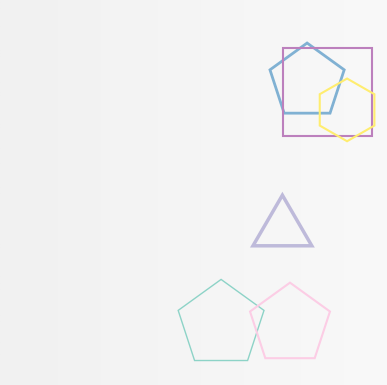[{"shape": "pentagon", "thickness": 1, "radius": 0.58, "center": [0.571, 0.158]}, {"shape": "triangle", "thickness": 2.5, "radius": 0.44, "center": [0.729, 0.405]}, {"shape": "pentagon", "thickness": 2, "radius": 0.5, "center": [0.792, 0.788]}, {"shape": "pentagon", "thickness": 1.5, "radius": 0.54, "center": [0.748, 0.157]}, {"shape": "square", "thickness": 1.5, "radius": 0.57, "center": [0.845, 0.761]}, {"shape": "hexagon", "thickness": 1.5, "radius": 0.41, "center": [0.896, 0.715]}]